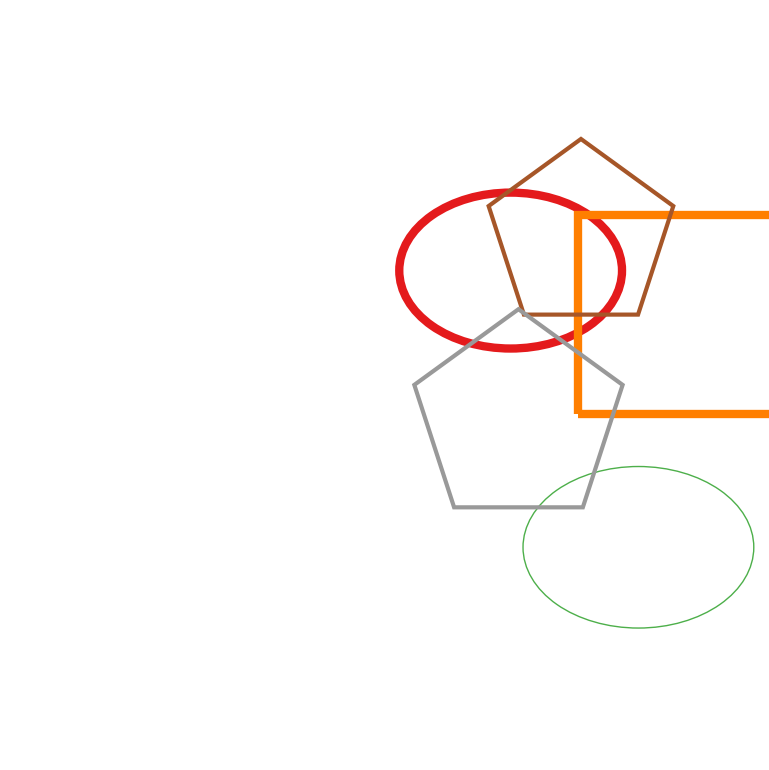[{"shape": "oval", "thickness": 3, "radius": 0.72, "center": [0.663, 0.649]}, {"shape": "oval", "thickness": 0.5, "radius": 0.75, "center": [0.829, 0.289]}, {"shape": "square", "thickness": 3, "radius": 0.64, "center": [0.879, 0.591]}, {"shape": "pentagon", "thickness": 1.5, "radius": 0.63, "center": [0.755, 0.693]}, {"shape": "pentagon", "thickness": 1.5, "radius": 0.71, "center": [0.673, 0.456]}]